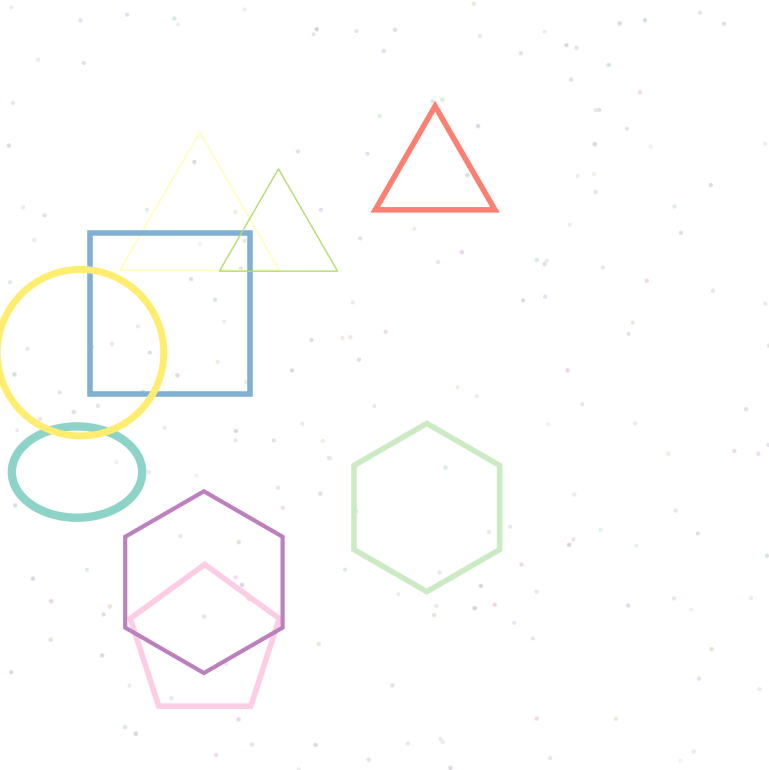[{"shape": "oval", "thickness": 3, "radius": 0.42, "center": [0.1, 0.387]}, {"shape": "triangle", "thickness": 0.5, "radius": 0.6, "center": [0.259, 0.709]}, {"shape": "triangle", "thickness": 2, "radius": 0.45, "center": [0.565, 0.772]}, {"shape": "square", "thickness": 2, "radius": 0.52, "center": [0.221, 0.593]}, {"shape": "triangle", "thickness": 0.5, "radius": 0.44, "center": [0.362, 0.692]}, {"shape": "pentagon", "thickness": 2, "radius": 0.51, "center": [0.266, 0.165]}, {"shape": "hexagon", "thickness": 1.5, "radius": 0.59, "center": [0.265, 0.244]}, {"shape": "hexagon", "thickness": 2, "radius": 0.55, "center": [0.554, 0.341]}, {"shape": "circle", "thickness": 2.5, "radius": 0.54, "center": [0.105, 0.542]}]